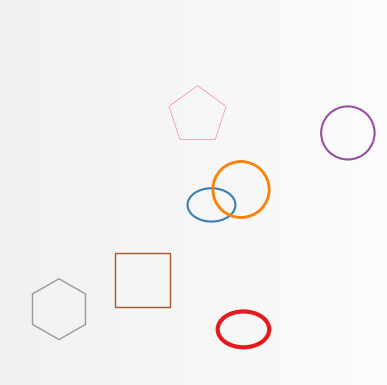[{"shape": "oval", "thickness": 3, "radius": 0.33, "center": [0.628, 0.144]}, {"shape": "oval", "thickness": 1.5, "radius": 0.31, "center": [0.546, 0.468]}, {"shape": "circle", "thickness": 1.5, "radius": 0.34, "center": [0.898, 0.655]}, {"shape": "circle", "thickness": 2, "radius": 0.36, "center": [0.622, 0.508]}, {"shape": "square", "thickness": 1, "radius": 0.35, "center": [0.368, 0.274]}, {"shape": "pentagon", "thickness": 0.5, "radius": 0.39, "center": [0.51, 0.7]}, {"shape": "hexagon", "thickness": 1, "radius": 0.39, "center": [0.152, 0.197]}]